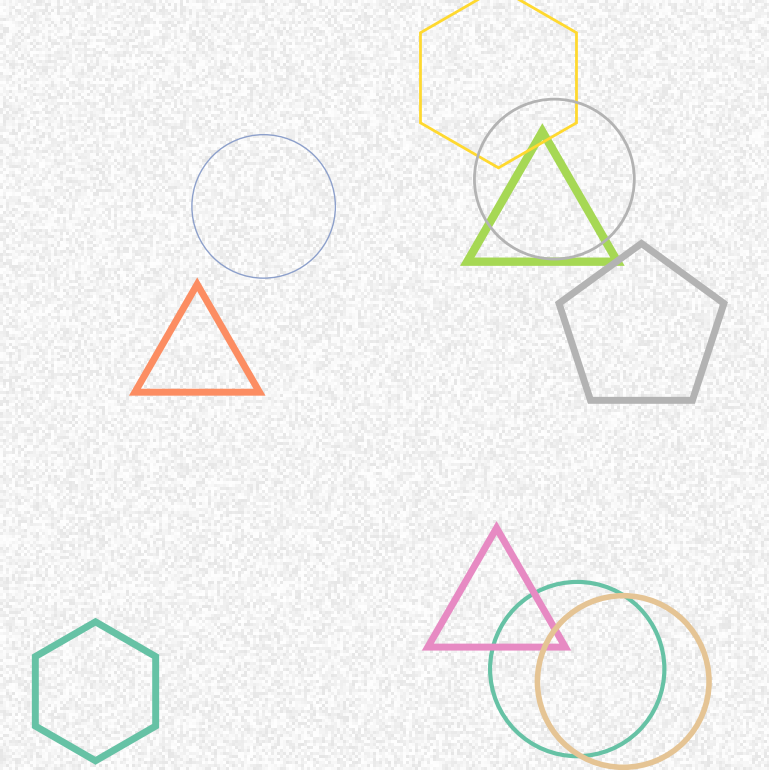[{"shape": "hexagon", "thickness": 2.5, "radius": 0.45, "center": [0.124, 0.102]}, {"shape": "circle", "thickness": 1.5, "radius": 0.57, "center": [0.75, 0.131]}, {"shape": "triangle", "thickness": 2.5, "radius": 0.47, "center": [0.256, 0.537]}, {"shape": "circle", "thickness": 0.5, "radius": 0.47, "center": [0.342, 0.732]}, {"shape": "triangle", "thickness": 2.5, "radius": 0.52, "center": [0.645, 0.211]}, {"shape": "triangle", "thickness": 3, "radius": 0.56, "center": [0.704, 0.716]}, {"shape": "hexagon", "thickness": 1, "radius": 0.58, "center": [0.647, 0.899]}, {"shape": "circle", "thickness": 2, "radius": 0.56, "center": [0.809, 0.115]}, {"shape": "pentagon", "thickness": 2.5, "radius": 0.56, "center": [0.833, 0.571]}, {"shape": "circle", "thickness": 1, "radius": 0.52, "center": [0.72, 0.767]}]